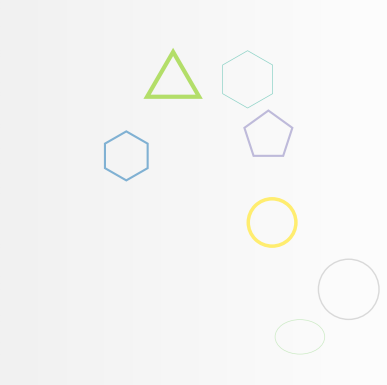[{"shape": "hexagon", "thickness": 0.5, "radius": 0.37, "center": [0.639, 0.794]}, {"shape": "pentagon", "thickness": 1.5, "radius": 0.33, "center": [0.693, 0.648]}, {"shape": "hexagon", "thickness": 1.5, "radius": 0.32, "center": [0.326, 0.595]}, {"shape": "triangle", "thickness": 3, "radius": 0.39, "center": [0.447, 0.788]}, {"shape": "circle", "thickness": 1, "radius": 0.39, "center": [0.9, 0.249]}, {"shape": "oval", "thickness": 0.5, "radius": 0.32, "center": [0.774, 0.125]}, {"shape": "circle", "thickness": 2.5, "radius": 0.31, "center": [0.702, 0.422]}]